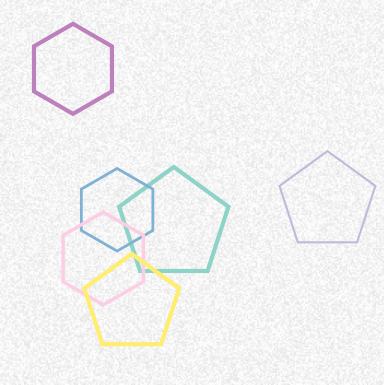[{"shape": "pentagon", "thickness": 3, "radius": 0.75, "center": [0.451, 0.417]}, {"shape": "pentagon", "thickness": 1.5, "radius": 0.65, "center": [0.85, 0.477]}, {"shape": "hexagon", "thickness": 2, "radius": 0.54, "center": [0.304, 0.455]}, {"shape": "hexagon", "thickness": 2.5, "radius": 0.6, "center": [0.268, 0.329]}, {"shape": "hexagon", "thickness": 3, "radius": 0.58, "center": [0.19, 0.821]}, {"shape": "pentagon", "thickness": 3, "radius": 0.65, "center": [0.342, 0.211]}]